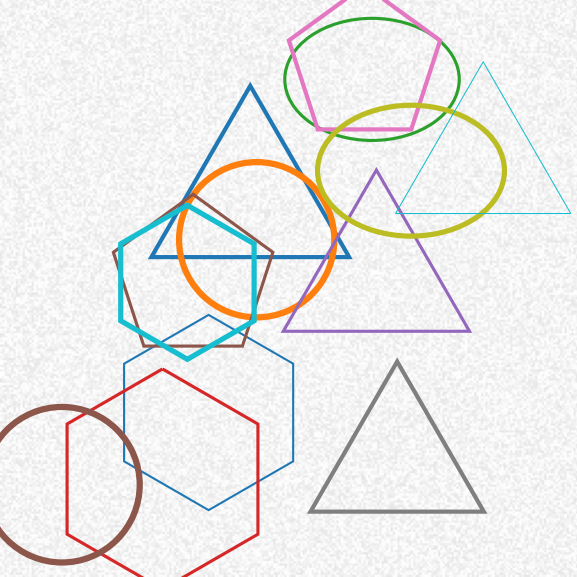[{"shape": "hexagon", "thickness": 1, "radius": 0.85, "center": [0.361, 0.285]}, {"shape": "triangle", "thickness": 2, "radius": 0.99, "center": [0.433, 0.653]}, {"shape": "circle", "thickness": 3, "radius": 0.67, "center": [0.445, 0.584]}, {"shape": "oval", "thickness": 1.5, "radius": 0.76, "center": [0.644, 0.862]}, {"shape": "hexagon", "thickness": 1.5, "radius": 0.95, "center": [0.281, 0.169]}, {"shape": "triangle", "thickness": 1.5, "radius": 0.93, "center": [0.652, 0.519]}, {"shape": "circle", "thickness": 3, "radius": 0.67, "center": [0.107, 0.16]}, {"shape": "pentagon", "thickness": 1.5, "radius": 0.73, "center": [0.334, 0.517]}, {"shape": "pentagon", "thickness": 2, "radius": 0.69, "center": [0.631, 0.886]}, {"shape": "triangle", "thickness": 2, "radius": 0.87, "center": [0.688, 0.2]}, {"shape": "oval", "thickness": 2.5, "radius": 0.81, "center": [0.712, 0.704]}, {"shape": "hexagon", "thickness": 2.5, "radius": 0.67, "center": [0.325, 0.51]}, {"shape": "triangle", "thickness": 0.5, "radius": 0.88, "center": [0.837, 0.717]}]